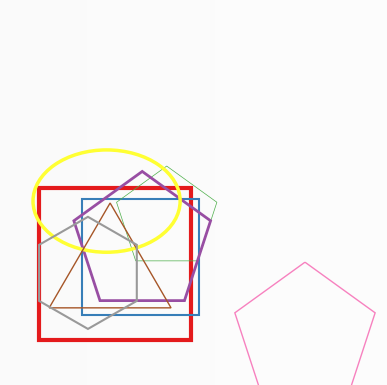[{"shape": "square", "thickness": 3, "radius": 0.98, "center": [0.297, 0.314]}, {"shape": "square", "thickness": 1.5, "radius": 0.75, "center": [0.363, 0.331]}, {"shape": "pentagon", "thickness": 0.5, "radius": 0.68, "center": [0.43, 0.433]}, {"shape": "pentagon", "thickness": 2, "radius": 0.93, "center": [0.367, 0.369]}, {"shape": "oval", "thickness": 2.5, "radius": 0.95, "center": [0.275, 0.478]}, {"shape": "triangle", "thickness": 1, "radius": 0.91, "center": [0.284, 0.291]}, {"shape": "pentagon", "thickness": 1, "radius": 0.95, "center": [0.787, 0.129]}, {"shape": "hexagon", "thickness": 1.5, "radius": 0.73, "center": [0.227, 0.291]}]